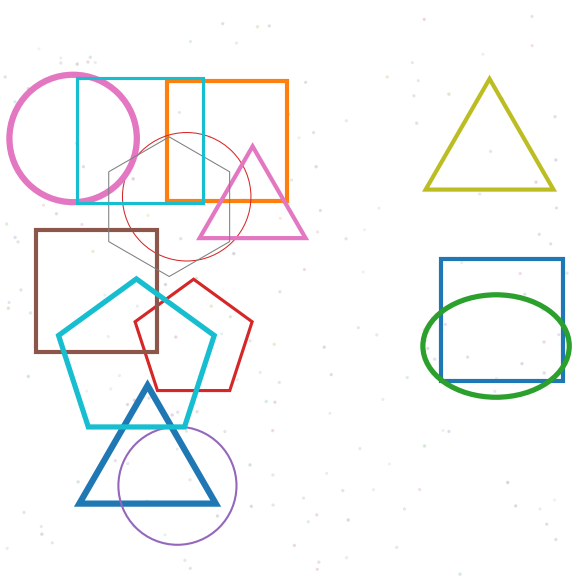[{"shape": "triangle", "thickness": 3, "radius": 0.68, "center": [0.256, 0.195]}, {"shape": "square", "thickness": 2, "radius": 0.53, "center": [0.87, 0.445]}, {"shape": "square", "thickness": 2, "radius": 0.52, "center": [0.394, 0.755]}, {"shape": "oval", "thickness": 2.5, "radius": 0.63, "center": [0.859, 0.4]}, {"shape": "circle", "thickness": 0.5, "radius": 0.56, "center": [0.323, 0.658]}, {"shape": "pentagon", "thickness": 1.5, "radius": 0.53, "center": [0.335, 0.409]}, {"shape": "circle", "thickness": 1, "radius": 0.51, "center": [0.307, 0.158]}, {"shape": "square", "thickness": 2, "radius": 0.53, "center": [0.167, 0.496]}, {"shape": "triangle", "thickness": 2, "radius": 0.53, "center": [0.437, 0.64]}, {"shape": "circle", "thickness": 3, "radius": 0.55, "center": [0.127, 0.759]}, {"shape": "hexagon", "thickness": 0.5, "radius": 0.6, "center": [0.293, 0.641]}, {"shape": "triangle", "thickness": 2, "radius": 0.64, "center": [0.848, 0.735]}, {"shape": "square", "thickness": 1.5, "radius": 0.54, "center": [0.242, 0.756]}, {"shape": "pentagon", "thickness": 2.5, "radius": 0.71, "center": [0.236, 0.374]}]